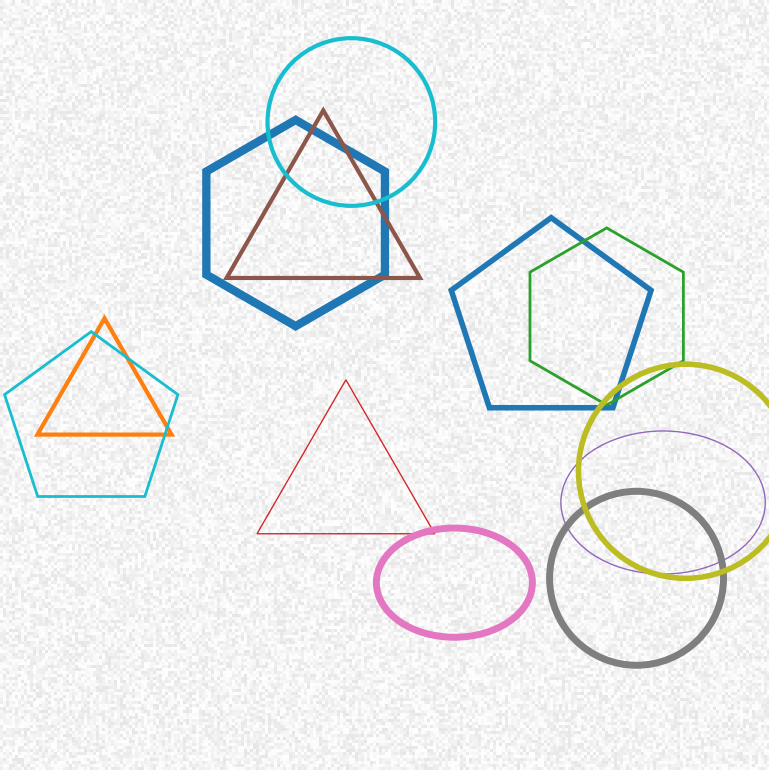[{"shape": "hexagon", "thickness": 3, "radius": 0.67, "center": [0.384, 0.71]}, {"shape": "pentagon", "thickness": 2, "radius": 0.68, "center": [0.716, 0.581]}, {"shape": "triangle", "thickness": 1.5, "radius": 0.5, "center": [0.136, 0.486]}, {"shape": "hexagon", "thickness": 1, "radius": 0.58, "center": [0.788, 0.589]}, {"shape": "triangle", "thickness": 0.5, "radius": 0.67, "center": [0.449, 0.373]}, {"shape": "oval", "thickness": 0.5, "radius": 0.66, "center": [0.861, 0.347]}, {"shape": "triangle", "thickness": 1.5, "radius": 0.73, "center": [0.42, 0.712]}, {"shape": "oval", "thickness": 2.5, "radius": 0.51, "center": [0.59, 0.243]}, {"shape": "circle", "thickness": 2.5, "radius": 0.56, "center": [0.827, 0.249]}, {"shape": "circle", "thickness": 2, "radius": 0.7, "center": [0.89, 0.388]}, {"shape": "pentagon", "thickness": 1, "radius": 0.59, "center": [0.119, 0.451]}, {"shape": "circle", "thickness": 1.5, "radius": 0.54, "center": [0.456, 0.842]}]